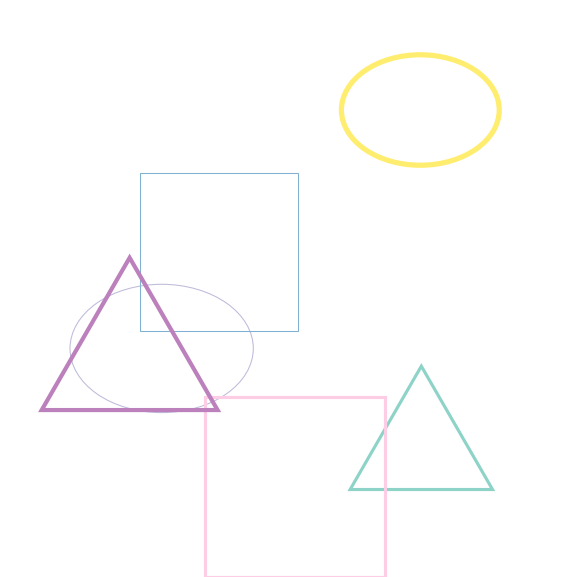[{"shape": "triangle", "thickness": 1.5, "radius": 0.71, "center": [0.73, 0.223]}, {"shape": "oval", "thickness": 0.5, "radius": 0.79, "center": [0.28, 0.396]}, {"shape": "square", "thickness": 0.5, "radius": 0.69, "center": [0.379, 0.563]}, {"shape": "square", "thickness": 1.5, "radius": 0.78, "center": [0.511, 0.155]}, {"shape": "triangle", "thickness": 2, "radius": 0.88, "center": [0.224, 0.377]}, {"shape": "oval", "thickness": 2.5, "radius": 0.68, "center": [0.728, 0.809]}]